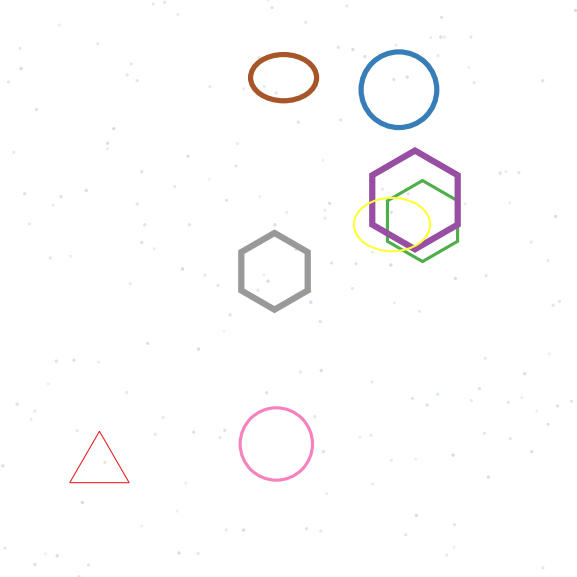[{"shape": "triangle", "thickness": 0.5, "radius": 0.3, "center": [0.172, 0.193]}, {"shape": "circle", "thickness": 2.5, "radius": 0.33, "center": [0.691, 0.844]}, {"shape": "hexagon", "thickness": 1.5, "radius": 0.35, "center": [0.732, 0.616]}, {"shape": "hexagon", "thickness": 3, "radius": 0.43, "center": [0.719, 0.653]}, {"shape": "oval", "thickness": 1, "radius": 0.33, "center": [0.679, 0.61]}, {"shape": "oval", "thickness": 2.5, "radius": 0.29, "center": [0.491, 0.865]}, {"shape": "circle", "thickness": 1.5, "radius": 0.31, "center": [0.478, 0.23]}, {"shape": "hexagon", "thickness": 3, "radius": 0.33, "center": [0.475, 0.529]}]